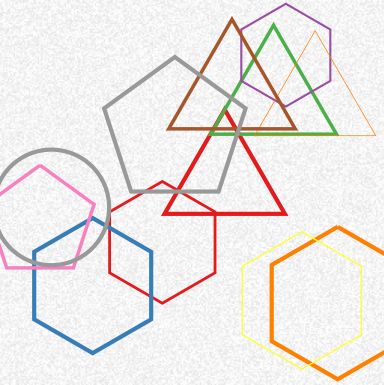[{"shape": "hexagon", "thickness": 2, "radius": 0.79, "center": [0.422, 0.371]}, {"shape": "triangle", "thickness": 3, "radius": 0.9, "center": [0.584, 0.535]}, {"shape": "hexagon", "thickness": 3, "radius": 0.88, "center": [0.241, 0.258]}, {"shape": "triangle", "thickness": 2.5, "radius": 0.94, "center": [0.711, 0.746]}, {"shape": "hexagon", "thickness": 1.5, "radius": 0.67, "center": [0.742, 0.857]}, {"shape": "hexagon", "thickness": 3, "radius": 0.99, "center": [0.877, 0.213]}, {"shape": "triangle", "thickness": 0.5, "radius": 0.91, "center": [0.819, 0.738]}, {"shape": "hexagon", "thickness": 1, "radius": 0.89, "center": [0.784, 0.219]}, {"shape": "triangle", "thickness": 2.5, "radius": 0.95, "center": [0.603, 0.76]}, {"shape": "pentagon", "thickness": 2.5, "radius": 0.74, "center": [0.104, 0.423]}, {"shape": "circle", "thickness": 3, "radius": 0.75, "center": [0.133, 0.461]}, {"shape": "pentagon", "thickness": 3, "radius": 0.97, "center": [0.454, 0.659]}]